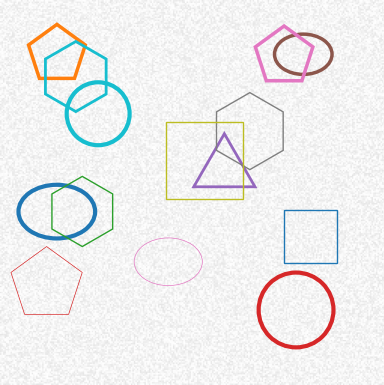[{"shape": "square", "thickness": 1, "radius": 0.35, "center": [0.806, 0.385]}, {"shape": "oval", "thickness": 3, "radius": 0.5, "center": [0.148, 0.45]}, {"shape": "pentagon", "thickness": 2.5, "radius": 0.39, "center": [0.148, 0.859]}, {"shape": "hexagon", "thickness": 1, "radius": 0.46, "center": [0.214, 0.451]}, {"shape": "circle", "thickness": 3, "radius": 0.49, "center": [0.769, 0.195]}, {"shape": "pentagon", "thickness": 0.5, "radius": 0.49, "center": [0.121, 0.262]}, {"shape": "triangle", "thickness": 2, "radius": 0.46, "center": [0.583, 0.561]}, {"shape": "oval", "thickness": 2.5, "radius": 0.37, "center": [0.788, 0.859]}, {"shape": "pentagon", "thickness": 2.5, "radius": 0.39, "center": [0.738, 0.854]}, {"shape": "oval", "thickness": 0.5, "radius": 0.44, "center": [0.437, 0.32]}, {"shape": "hexagon", "thickness": 1, "radius": 0.5, "center": [0.649, 0.659]}, {"shape": "square", "thickness": 1, "radius": 0.5, "center": [0.531, 0.583]}, {"shape": "circle", "thickness": 3, "radius": 0.41, "center": [0.255, 0.705]}, {"shape": "hexagon", "thickness": 2, "radius": 0.46, "center": [0.197, 0.801]}]